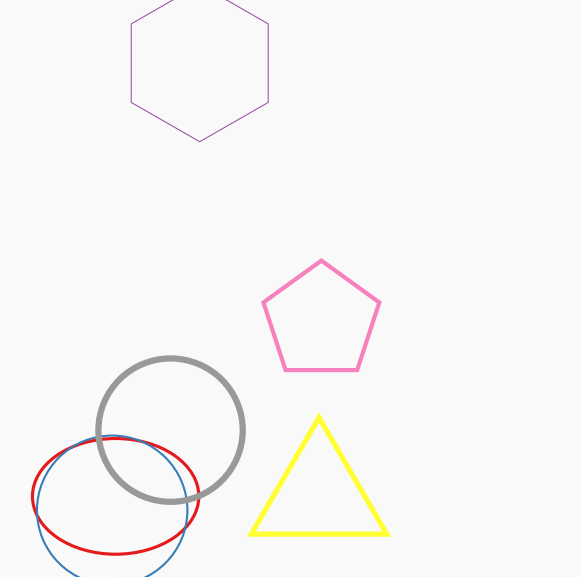[{"shape": "oval", "thickness": 1.5, "radius": 0.72, "center": [0.199, 0.14]}, {"shape": "circle", "thickness": 1, "radius": 0.65, "center": [0.193, 0.116]}, {"shape": "hexagon", "thickness": 0.5, "radius": 0.68, "center": [0.344, 0.89]}, {"shape": "triangle", "thickness": 2.5, "radius": 0.67, "center": [0.549, 0.142]}, {"shape": "pentagon", "thickness": 2, "radius": 0.52, "center": [0.553, 0.443]}, {"shape": "circle", "thickness": 3, "radius": 0.62, "center": [0.293, 0.254]}]